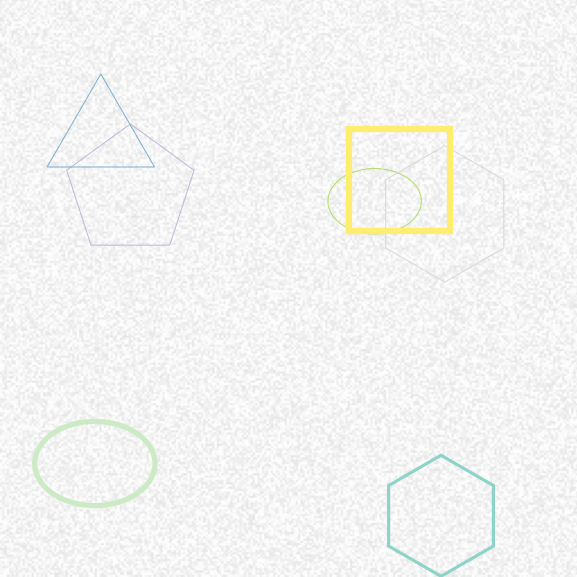[{"shape": "hexagon", "thickness": 1.5, "radius": 0.52, "center": [0.764, 0.106]}, {"shape": "pentagon", "thickness": 0.5, "radius": 0.58, "center": [0.226, 0.668]}, {"shape": "triangle", "thickness": 0.5, "radius": 0.54, "center": [0.175, 0.764]}, {"shape": "oval", "thickness": 0.5, "radius": 0.4, "center": [0.649, 0.651]}, {"shape": "hexagon", "thickness": 0.5, "radius": 0.59, "center": [0.77, 0.629]}, {"shape": "oval", "thickness": 2.5, "radius": 0.52, "center": [0.164, 0.197]}, {"shape": "square", "thickness": 3, "radius": 0.44, "center": [0.692, 0.688]}]